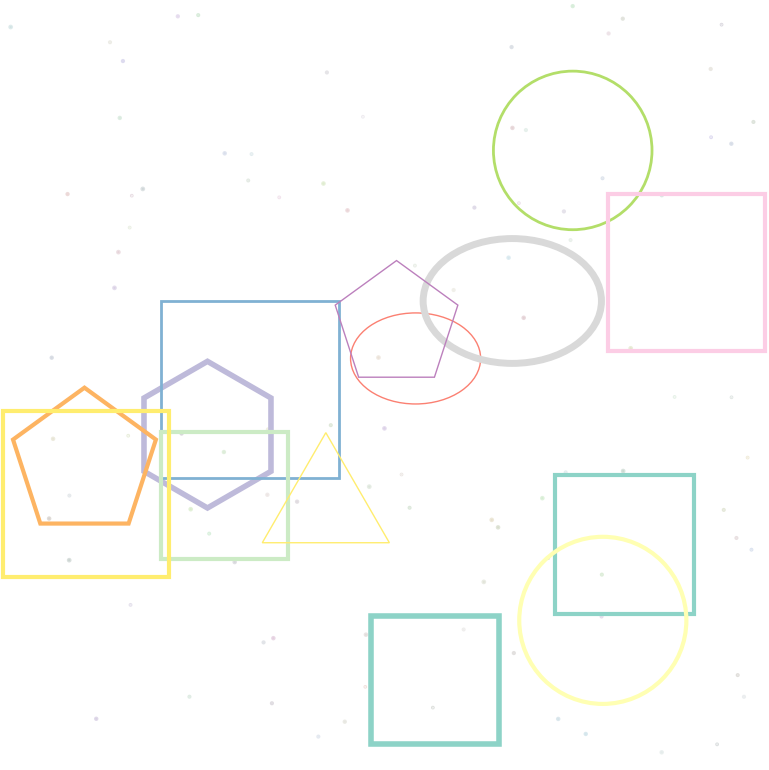[{"shape": "square", "thickness": 2, "radius": 0.41, "center": [0.565, 0.117]}, {"shape": "square", "thickness": 1.5, "radius": 0.45, "center": [0.811, 0.292]}, {"shape": "circle", "thickness": 1.5, "radius": 0.54, "center": [0.783, 0.194]}, {"shape": "hexagon", "thickness": 2, "radius": 0.48, "center": [0.269, 0.436]}, {"shape": "oval", "thickness": 0.5, "radius": 0.42, "center": [0.54, 0.534]}, {"shape": "square", "thickness": 1, "radius": 0.58, "center": [0.325, 0.494]}, {"shape": "pentagon", "thickness": 1.5, "radius": 0.49, "center": [0.11, 0.399]}, {"shape": "circle", "thickness": 1, "radius": 0.51, "center": [0.744, 0.805]}, {"shape": "square", "thickness": 1.5, "radius": 0.51, "center": [0.892, 0.646]}, {"shape": "oval", "thickness": 2.5, "radius": 0.58, "center": [0.665, 0.609]}, {"shape": "pentagon", "thickness": 0.5, "radius": 0.42, "center": [0.515, 0.578]}, {"shape": "square", "thickness": 1.5, "radius": 0.41, "center": [0.292, 0.356]}, {"shape": "square", "thickness": 1.5, "radius": 0.54, "center": [0.112, 0.358]}, {"shape": "triangle", "thickness": 0.5, "radius": 0.48, "center": [0.423, 0.343]}]